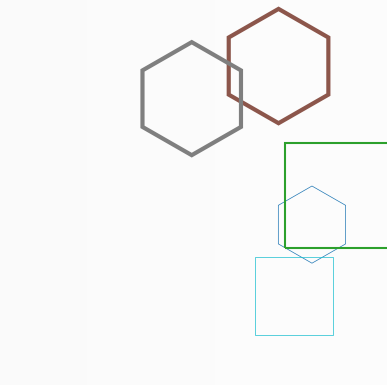[{"shape": "hexagon", "thickness": 0.5, "radius": 0.5, "center": [0.805, 0.417]}, {"shape": "square", "thickness": 1.5, "radius": 0.68, "center": [0.871, 0.491]}, {"shape": "hexagon", "thickness": 3, "radius": 0.74, "center": [0.719, 0.828]}, {"shape": "hexagon", "thickness": 3, "radius": 0.73, "center": [0.495, 0.744]}, {"shape": "square", "thickness": 0.5, "radius": 0.5, "center": [0.76, 0.232]}]